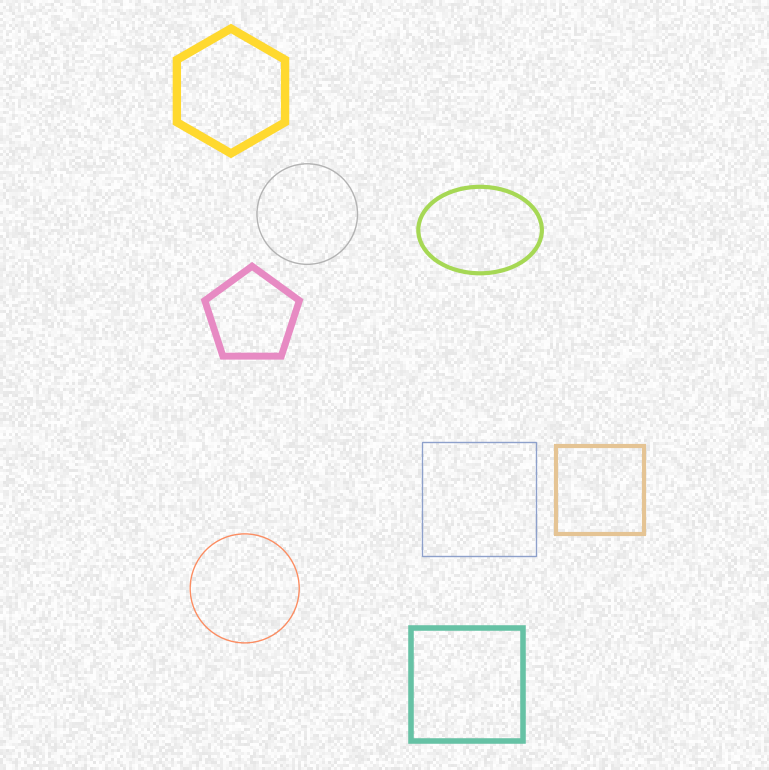[{"shape": "square", "thickness": 2, "radius": 0.37, "center": [0.607, 0.111]}, {"shape": "circle", "thickness": 0.5, "radius": 0.35, "center": [0.318, 0.236]}, {"shape": "square", "thickness": 0.5, "radius": 0.37, "center": [0.622, 0.352]}, {"shape": "pentagon", "thickness": 2.5, "radius": 0.32, "center": [0.327, 0.59]}, {"shape": "oval", "thickness": 1.5, "radius": 0.4, "center": [0.623, 0.701]}, {"shape": "hexagon", "thickness": 3, "radius": 0.41, "center": [0.3, 0.882]}, {"shape": "square", "thickness": 1.5, "radius": 0.29, "center": [0.779, 0.364]}, {"shape": "circle", "thickness": 0.5, "radius": 0.33, "center": [0.399, 0.722]}]